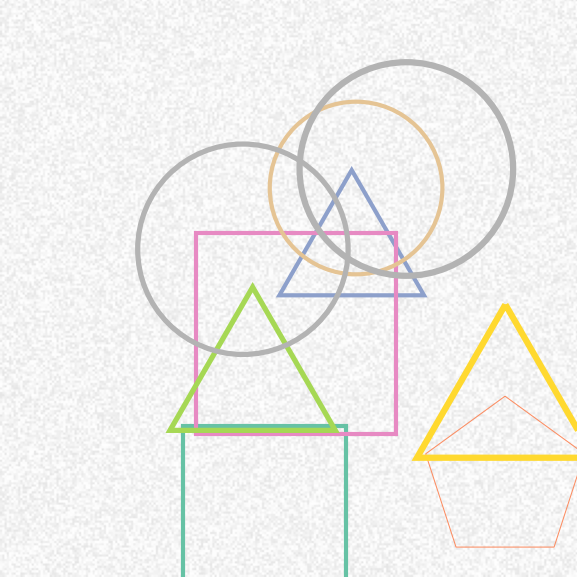[{"shape": "square", "thickness": 2, "radius": 0.71, "center": [0.458, 0.12]}, {"shape": "pentagon", "thickness": 0.5, "radius": 0.72, "center": [0.875, 0.169]}, {"shape": "triangle", "thickness": 2, "radius": 0.72, "center": [0.609, 0.56]}, {"shape": "square", "thickness": 2, "radius": 0.87, "center": [0.513, 0.422]}, {"shape": "triangle", "thickness": 2.5, "radius": 0.83, "center": [0.437, 0.337]}, {"shape": "triangle", "thickness": 3, "radius": 0.88, "center": [0.875, 0.295]}, {"shape": "circle", "thickness": 2, "radius": 0.75, "center": [0.617, 0.674]}, {"shape": "circle", "thickness": 3, "radius": 0.92, "center": [0.704, 0.706]}, {"shape": "circle", "thickness": 2.5, "radius": 0.91, "center": [0.421, 0.568]}]